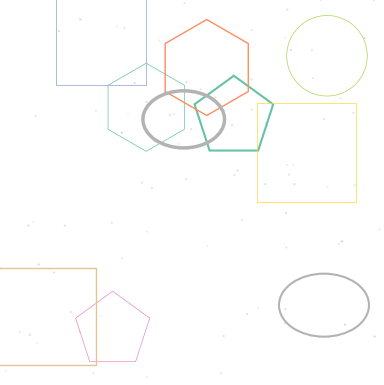[{"shape": "pentagon", "thickness": 1.5, "radius": 0.54, "center": [0.607, 0.696]}, {"shape": "hexagon", "thickness": 0.5, "radius": 0.57, "center": [0.38, 0.721]}, {"shape": "hexagon", "thickness": 1, "radius": 0.62, "center": [0.537, 0.825]}, {"shape": "square", "thickness": 0.5, "radius": 0.59, "center": [0.262, 0.896]}, {"shape": "pentagon", "thickness": 0.5, "radius": 0.51, "center": [0.293, 0.142]}, {"shape": "circle", "thickness": 0.5, "radius": 0.52, "center": [0.849, 0.855]}, {"shape": "square", "thickness": 0.5, "radius": 0.64, "center": [0.796, 0.604]}, {"shape": "square", "thickness": 1, "radius": 0.63, "center": [0.122, 0.179]}, {"shape": "oval", "thickness": 1.5, "radius": 0.58, "center": [0.842, 0.207]}, {"shape": "oval", "thickness": 2.5, "radius": 0.53, "center": [0.477, 0.69]}]